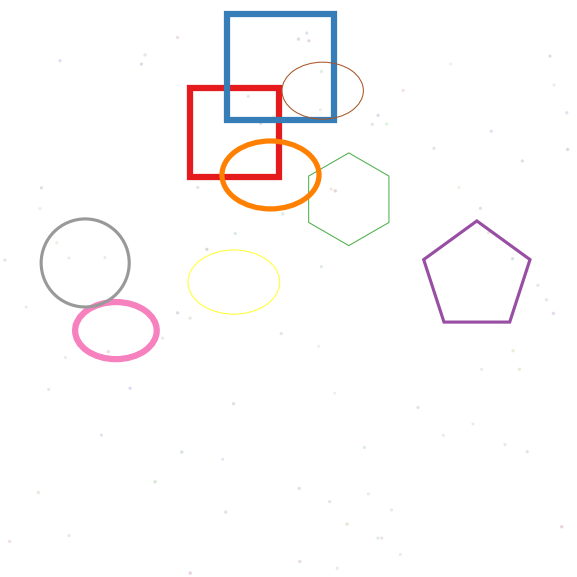[{"shape": "square", "thickness": 3, "radius": 0.38, "center": [0.406, 0.77]}, {"shape": "square", "thickness": 3, "radius": 0.46, "center": [0.486, 0.883]}, {"shape": "hexagon", "thickness": 0.5, "radius": 0.4, "center": [0.604, 0.654]}, {"shape": "pentagon", "thickness": 1.5, "radius": 0.48, "center": [0.826, 0.52]}, {"shape": "oval", "thickness": 2.5, "radius": 0.42, "center": [0.468, 0.696]}, {"shape": "oval", "thickness": 0.5, "radius": 0.4, "center": [0.405, 0.511]}, {"shape": "oval", "thickness": 0.5, "radius": 0.35, "center": [0.559, 0.842]}, {"shape": "oval", "thickness": 3, "radius": 0.35, "center": [0.201, 0.427]}, {"shape": "circle", "thickness": 1.5, "radius": 0.38, "center": [0.147, 0.544]}]